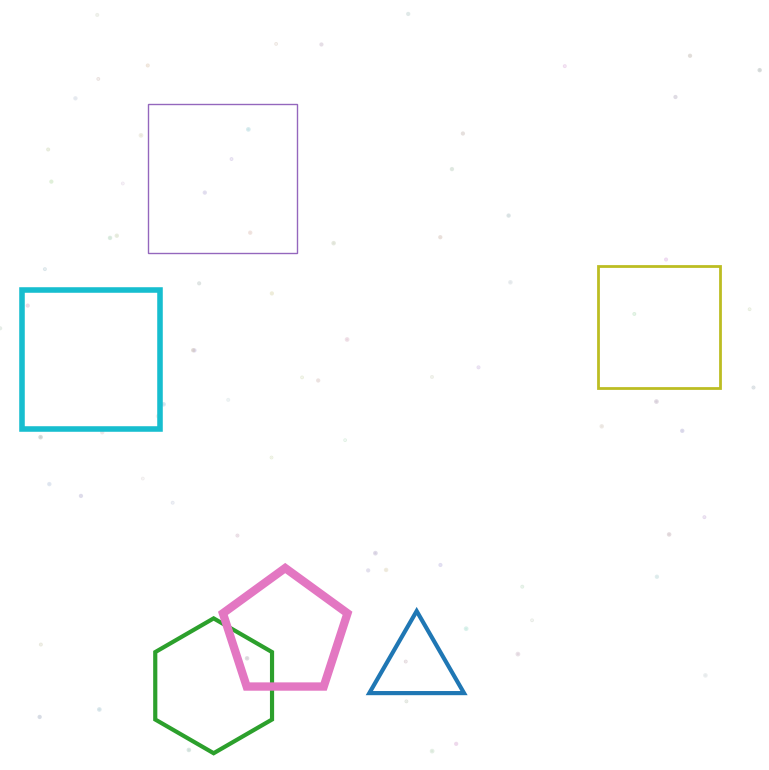[{"shape": "triangle", "thickness": 1.5, "radius": 0.36, "center": [0.541, 0.135]}, {"shape": "hexagon", "thickness": 1.5, "radius": 0.44, "center": [0.277, 0.109]}, {"shape": "square", "thickness": 0.5, "radius": 0.48, "center": [0.289, 0.768]}, {"shape": "pentagon", "thickness": 3, "radius": 0.43, "center": [0.37, 0.177]}, {"shape": "square", "thickness": 1, "radius": 0.4, "center": [0.856, 0.575]}, {"shape": "square", "thickness": 2, "radius": 0.45, "center": [0.118, 0.533]}]